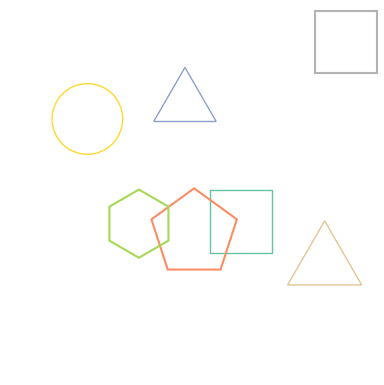[{"shape": "square", "thickness": 1, "radius": 0.41, "center": [0.626, 0.425]}, {"shape": "pentagon", "thickness": 1.5, "radius": 0.58, "center": [0.504, 0.394]}, {"shape": "triangle", "thickness": 1, "radius": 0.47, "center": [0.48, 0.731]}, {"shape": "hexagon", "thickness": 1.5, "radius": 0.44, "center": [0.361, 0.419]}, {"shape": "circle", "thickness": 1, "radius": 0.46, "center": [0.227, 0.691]}, {"shape": "triangle", "thickness": 1, "radius": 0.56, "center": [0.843, 0.315]}, {"shape": "square", "thickness": 1.5, "radius": 0.4, "center": [0.898, 0.892]}]